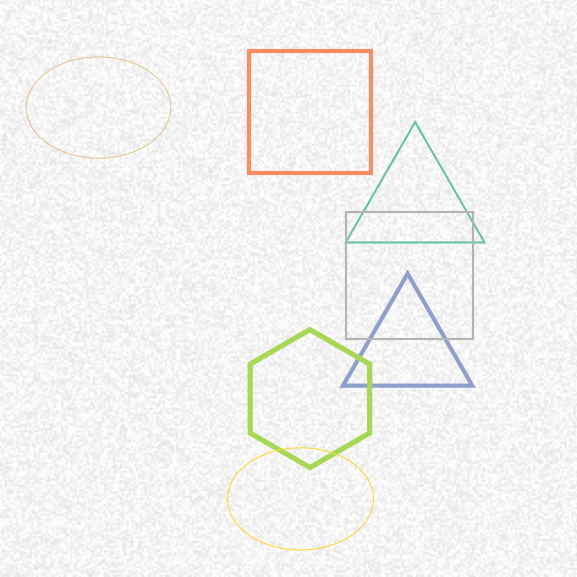[{"shape": "triangle", "thickness": 1, "radius": 0.69, "center": [0.719, 0.649]}, {"shape": "square", "thickness": 2, "radius": 0.53, "center": [0.537, 0.805]}, {"shape": "triangle", "thickness": 2, "radius": 0.65, "center": [0.706, 0.396]}, {"shape": "hexagon", "thickness": 2.5, "radius": 0.6, "center": [0.537, 0.309]}, {"shape": "oval", "thickness": 0.5, "radius": 0.63, "center": [0.52, 0.135]}, {"shape": "oval", "thickness": 0.5, "radius": 0.63, "center": [0.171, 0.813]}, {"shape": "square", "thickness": 1, "radius": 0.55, "center": [0.709, 0.522]}]